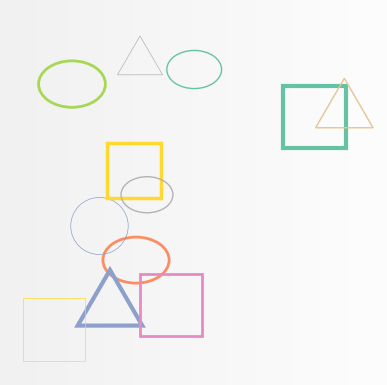[{"shape": "square", "thickness": 3, "radius": 0.41, "center": [0.811, 0.696]}, {"shape": "oval", "thickness": 1, "radius": 0.35, "center": [0.501, 0.819]}, {"shape": "oval", "thickness": 2, "radius": 0.43, "center": [0.351, 0.324]}, {"shape": "circle", "thickness": 0.5, "radius": 0.37, "center": [0.257, 0.413]}, {"shape": "triangle", "thickness": 3, "radius": 0.48, "center": [0.284, 0.202]}, {"shape": "square", "thickness": 2, "radius": 0.4, "center": [0.441, 0.207]}, {"shape": "oval", "thickness": 2, "radius": 0.43, "center": [0.186, 0.782]}, {"shape": "square", "thickness": 2.5, "radius": 0.35, "center": [0.346, 0.557]}, {"shape": "square", "thickness": 0.5, "radius": 0.41, "center": [0.139, 0.144]}, {"shape": "triangle", "thickness": 1, "radius": 0.43, "center": [0.889, 0.711]}, {"shape": "triangle", "thickness": 0.5, "radius": 0.34, "center": [0.361, 0.839]}, {"shape": "oval", "thickness": 1, "radius": 0.33, "center": [0.379, 0.494]}]